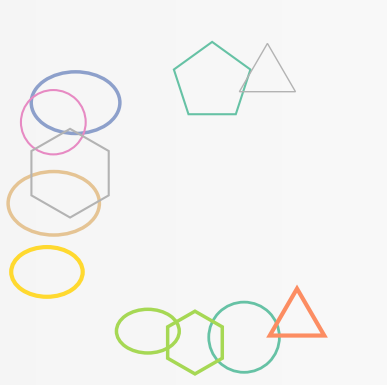[{"shape": "pentagon", "thickness": 1.5, "radius": 0.52, "center": [0.547, 0.787]}, {"shape": "circle", "thickness": 2, "radius": 0.46, "center": [0.63, 0.124]}, {"shape": "triangle", "thickness": 3, "radius": 0.41, "center": [0.767, 0.169]}, {"shape": "oval", "thickness": 2.5, "radius": 0.57, "center": [0.195, 0.733]}, {"shape": "circle", "thickness": 1.5, "radius": 0.42, "center": [0.138, 0.683]}, {"shape": "oval", "thickness": 2.5, "radius": 0.41, "center": [0.382, 0.14]}, {"shape": "hexagon", "thickness": 2.5, "radius": 0.41, "center": [0.503, 0.11]}, {"shape": "oval", "thickness": 3, "radius": 0.46, "center": [0.121, 0.294]}, {"shape": "oval", "thickness": 2.5, "radius": 0.59, "center": [0.139, 0.472]}, {"shape": "triangle", "thickness": 1, "radius": 0.42, "center": [0.69, 0.804]}, {"shape": "hexagon", "thickness": 1.5, "radius": 0.58, "center": [0.181, 0.55]}]